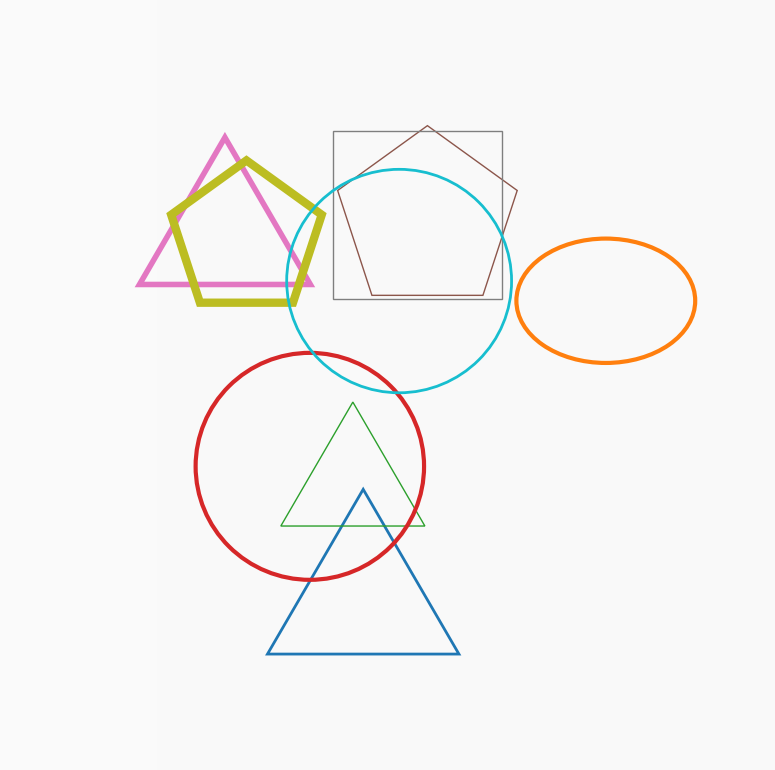[{"shape": "triangle", "thickness": 1, "radius": 0.71, "center": [0.469, 0.222]}, {"shape": "oval", "thickness": 1.5, "radius": 0.58, "center": [0.782, 0.609]}, {"shape": "triangle", "thickness": 0.5, "radius": 0.54, "center": [0.455, 0.371]}, {"shape": "circle", "thickness": 1.5, "radius": 0.74, "center": [0.4, 0.394]}, {"shape": "pentagon", "thickness": 0.5, "radius": 0.61, "center": [0.552, 0.715]}, {"shape": "triangle", "thickness": 2, "radius": 0.64, "center": [0.29, 0.694]}, {"shape": "square", "thickness": 0.5, "radius": 0.55, "center": [0.538, 0.72]}, {"shape": "pentagon", "thickness": 3, "radius": 0.51, "center": [0.318, 0.69]}, {"shape": "circle", "thickness": 1, "radius": 0.73, "center": [0.515, 0.635]}]